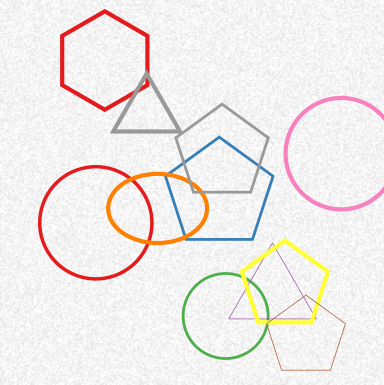[{"shape": "circle", "thickness": 2.5, "radius": 0.73, "center": [0.249, 0.421]}, {"shape": "hexagon", "thickness": 3, "radius": 0.64, "center": [0.272, 0.843]}, {"shape": "pentagon", "thickness": 2, "radius": 0.73, "center": [0.569, 0.497]}, {"shape": "circle", "thickness": 2, "radius": 0.55, "center": [0.586, 0.179]}, {"shape": "triangle", "thickness": 0.5, "radius": 0.66, "center": [0.708, 0.237]}, {"shape": "oval", "thickness": 3, "radius": 0.64, "center": [0.409, 0.459]}, {"shape": "pentagon", "thickness": 3, "radius": 0.59, "center": [0.74, 0.258]}, {"shape": "pentagon", "thickness": 0.5, "radius": 0.54, "center": [0.795, 0.126]}, {"shape": "circle", "thickness": 3, "radius": 0.72, "center": [0.887, 0.601]}, {"shape": "triangle", "thickness": 3, "radius": 0.5, "center": [0.381, 0.709]}, {"shape": "pentagon", "thickness": 2, "radius": 0.63, "center": [0.577, 0.603]}]